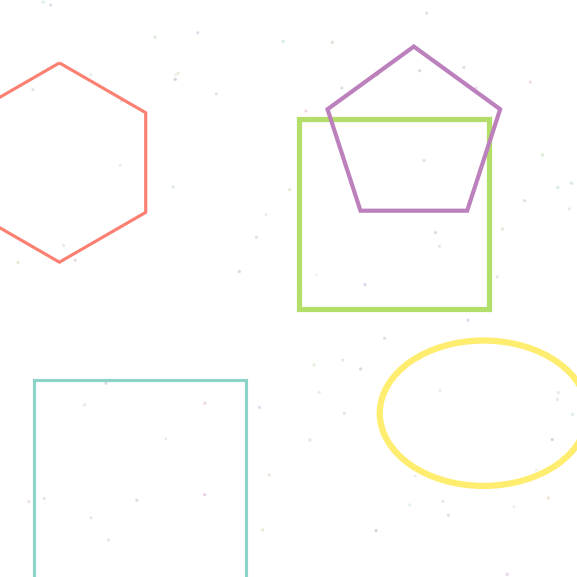[{"shape": "square", "thickness": 1.5, "radius": 0.92, "center": [0.243, 0.157]}, {"shape": "hexagon", "thickness": 1.5, "radius": 0.86, "center": [0.103, 0.718]}, {"shape": "square", "thickness": 2.5, "radius": 0.82, "center": [0.682, 0.628]}, {"shape": "pentagon", "thickness": 2, "radius": 0.79, "center": [0.717, 0.761]}, {"shape": "oval", "thickness": 3, "radius": 0.9, "center": [0.837, 0.284]}]